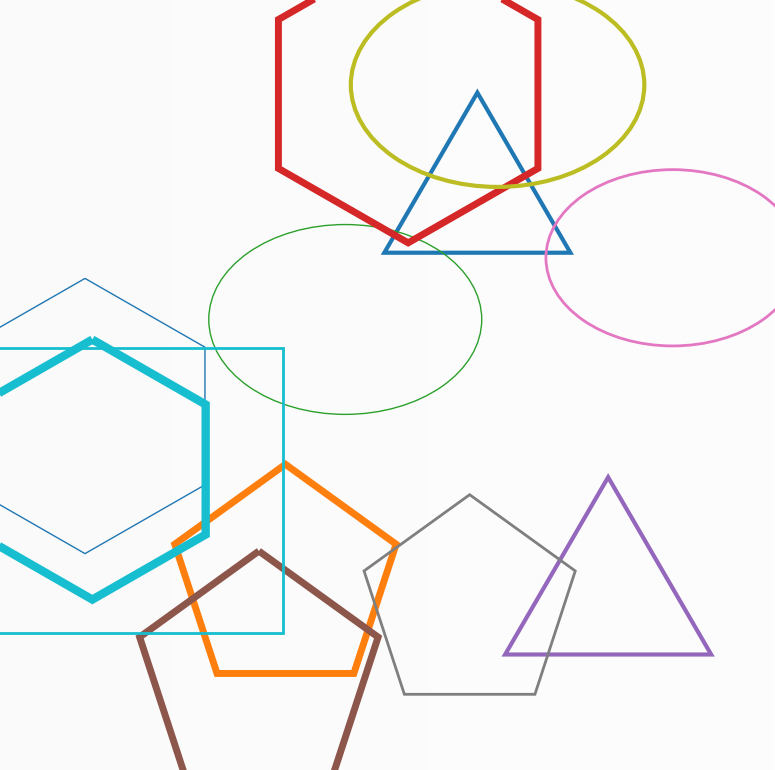[{"shape": "triangle", "thickness": 1.5, "radius": 0.69, "center": [0.616, 0.741]}, {"shape": "hexagon", "thickness": 0.5, "radius": 0.89, "center": [0.11, 0.46]}, {"shape": "pentagon", "thickness": 2.5, "radius": 0.75, "center": [0.368, 0.247]}, {"shape": "oval", "thickness": 0.5, "radius": 0.88, "center": [0.445, 0.585]}, {"shape": "hexagon", "thickness": 2.5, "radius": 0.97, "center": [0.527, 0.878]}, {"shape": "triangle", "thickness": 1.5, "radius": 0.77, "center": [0.785, 0.227]}, {"shape": "pentagon", "thickness": 2.5, "radius": 0.81, "center": [0.334, 0.123]}, {"shape": "oval", "thickness": 1, "radius": 0.82, "center": [0.868, 0.665]}, {"shape": "pentagon", "thickness": 1, "radius": 0.72, "center": [0.606, 0.214]}, {"shape": "oval", "thickness": 1.5, "radius": 0.95, "center": [0.642, 0.89]}, {"shape": "hexagon", "thickness": 3, "radius": 0.84, "center": [0.119, 0.39]}, {"shape": "square", "thickness": 1, "radius": 0.92, "center": [0.18, 0.363]}]